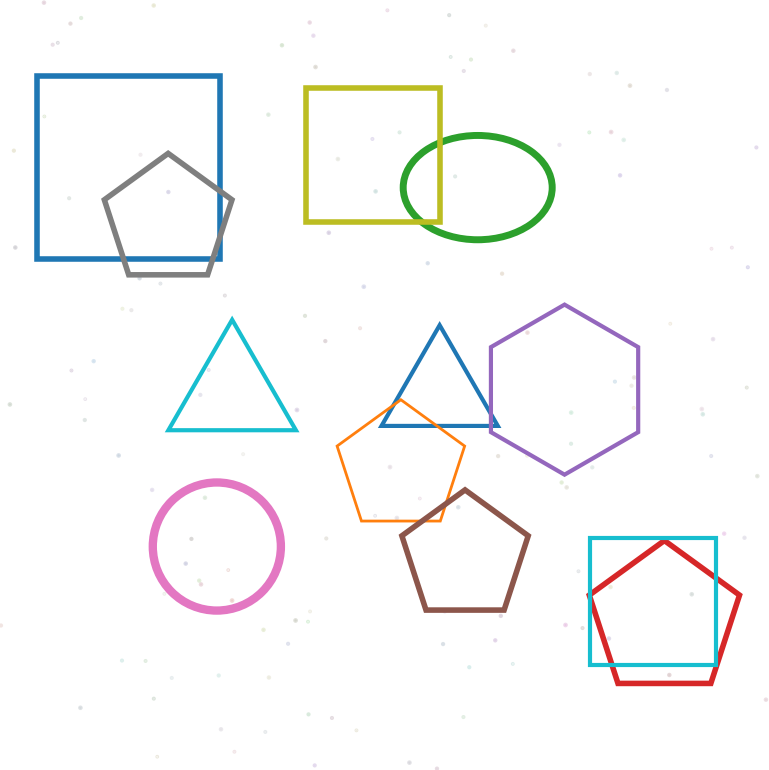[{"shape": "square", "thickness": 2, "radius": 0.59, "center": [0.166, 0.782]}, {"shape": "triangle", "thickness": 1.5, "radius": 0.44, "center": [0.571, 0.49]}, {"shape": "pentagon", "thickness": 1, "radius": 0.44, "center": [0.521, 0.394]}, {"shape": "oval", "thickness": 2.5, "radius": 0.48, "center": [0.62, 0.756]}, {"shape": "pentagon", "thickness": 2, "radius": 0.51, "center": [0.863, 0.195]}, {"shape": "hexagon", "thickness": 1.5, "radius": 0.55, "center": [0.733, 0.494]}, {"shape": "pentagon", "thickness": 2, "radius": 0.43, "center": [0.604, 0.277]}, {"shape": "circle", "thickness": 3, "radius": 0.42, "center": [0.282, 0.29]}, {"shape": "pentagon", "thickness": 2, "radius": 0.44, "center": [0.218, 0.714]}, {"shape": "square", "thickness": 2, "radius": 0.43, "center": [0.484, 0.799]}, {"shape": "triangle", "thickness": 1.5, "radius": 0.48, "center": [0.301, 0.489]}, {"shape": "square", "thickness": 1.5, "radius": 0.41, "center": [0.848, 0.219]}]